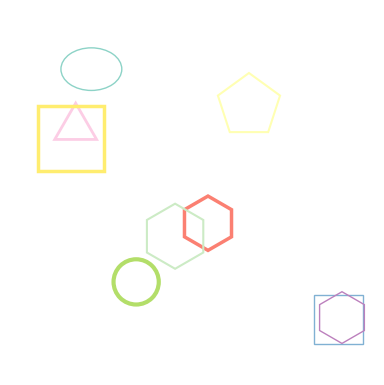[{"shape": "oval", "thickness": 1, "radius": 0.4, "center": [0.237, 0.82]}, {"shape": "pentagon", "thickness": 1.5, "radius": 0.42, "center": [0.647, 0.726]}, {"shape": "hexagon", "thickness": 2.5, "radius": 0.35, "center": [0.54, 0.42]}, {"shape": "square", "thickness": 1, "radius": 0.32, "center": [0.879, 0.17]}, {"shape": "circle", "thickness": 3, "radius": 0.29, "center": [0.354, 0.268]}, {"shape": "triangle", "thickness": 2, "radius": 0.31, "center": [0.197, 0.669]}, {"shape": "hexagon", "thickness": 1, "radius": 0.34, "center": [0.888, 0.175]}, {"shape": "hexagon", "thickness": 1.5, "radius": 0.42, "center": [0.455, 0.386]}, {"shape": "square", "thickness": 2.5, "radius": 0.43, "center": [0.184, 0.64]}]